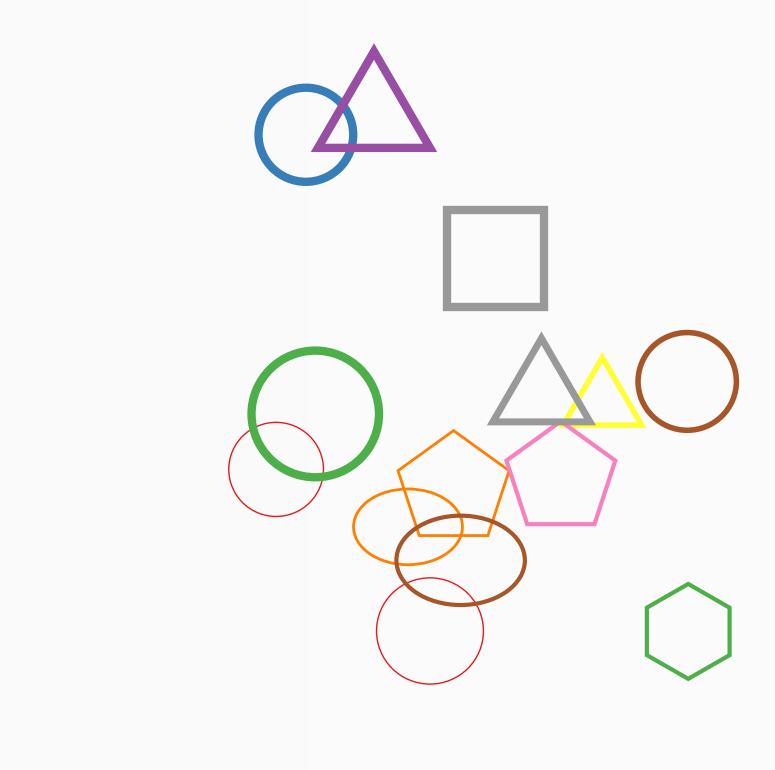[{"shape": "circle", "thickness": 0.5, "radius": 0.31, "center": [0.356, 0.39]}, {"shape": "circle", "thickness": 0.5, "radius": 0.34, "center": [0.555, 0.181]}, {"shape": "circle", "thickness": 3, "radius": 0.31, "center": [0.395, 0.825]}, {"shape": "hexagon", "thickness": 1.5, "radius": 0.31, "center": [0.888, 0.18]}, {"shape": "circle", "thickness": 3, "radius": 0.41, "center": [0.407, 0.462]}, {"shape": "triangle", "thickness": 3, "radius": 0.42, "center": [0.483, 0.85]}, {"shape": "oval", "thickness": 1, "radius": 0.35, "center": [0.526, 0.316]}, {"shape": "pentagon", "thickness": 1, "radius": 0.38, "center": [0.585, 0.365]}, {"shape": "triangle", "thickness": 2, "radius": 0.29, "center": [0.777, 0.477]}, {"shape": "oval", "thickness": 1.5, "radius": 0.41, "center": [0.594, 0.272]}, {"shape": "circle", "thickness": 2, "radius": 0.32, "center": [0.887, 0.505]}, {"shape": "pentagon", "thickness": 1.5, "radius": 0.37, "center": [0.724, 0.379]}, {"shape": "square", "thickness": 3, "radius": 0.31, "center": [0.639, 0.664]}, {"shape": "triangle", "thickness": 2.5, "radius": 0.36, "center": [0.699, 0.488]}]